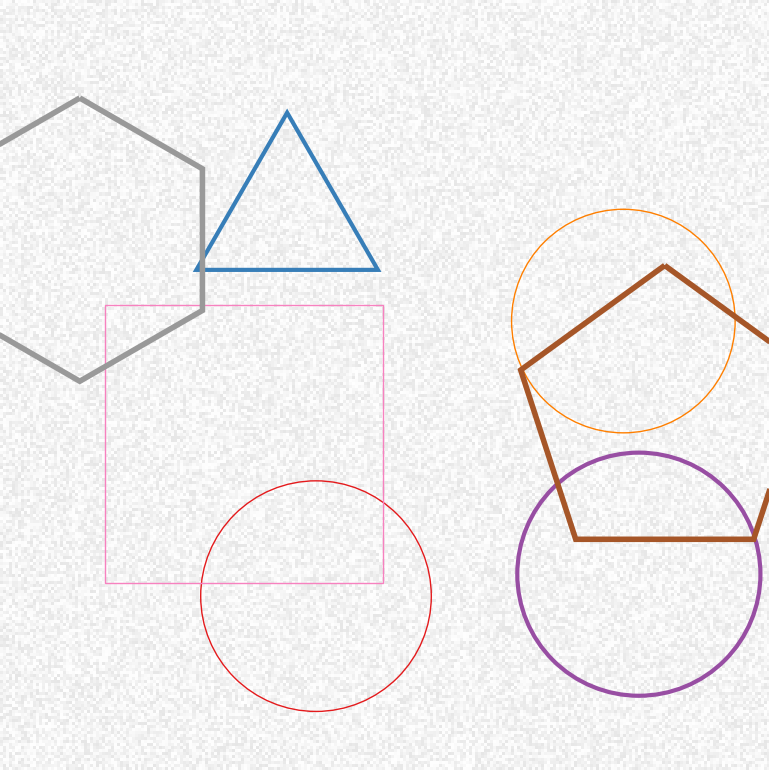[{"shape": "circle", "thickness": 0.5, "radius": 0.75, "center": [0.41, 0.226]}, {"shape": "triangle", "thickness": 1.5, "radius": 0.68, "center": [0.373, 0.718]}, {"shape": "circle", "thickness": 1.5, "radius": 0.79, "center": [0.83, 0.254]}, {"shape": "circle", "thickness": 0.5, "radius": 0.73, "center": [0.81, 0.583]}, {"shape": "pentagon", "thickness": 2, "radius": 0.98, "center": [0.863, 0.459]}, {"shape": "square", "thickness": 0.5, "radius": 0.9, "center": [0.316, 0.423]}, {"shape": "hexagon", "thickness": 2, "radius": 0.92, "center": [0.104, 0.689]}]